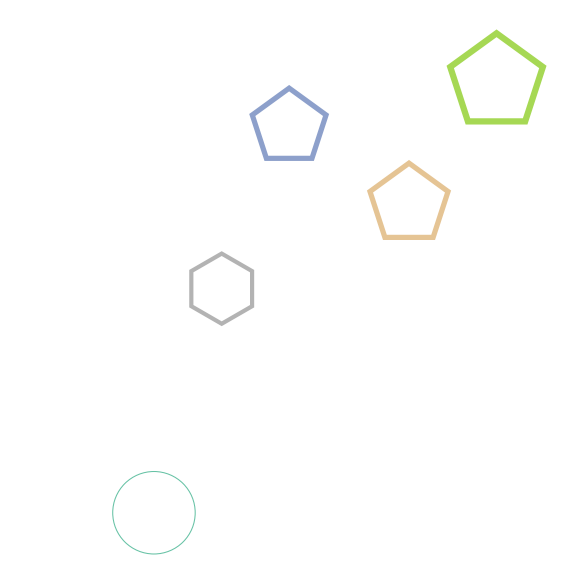[{"shape": "circle", "thickness": 0.5, "radius": 0.36, "center": [0.267, 0.111]}, {"shape": "pentagon", "thickness": 2.5, "radius": 0.34, "center": [0.501, 0.779]}, {"shape": "pentagon", "thickness": 3, "radius": 0.42, "center": [0.86, 0.857]}, {"shape": "pentagon", "thickness": 2.5, "radius": 0.36, "center": [0.708, 0.646]}, {"shape": "hexagon", "thickness": 2, "radius": 0.3, "center": [0.384, 0.499]}]